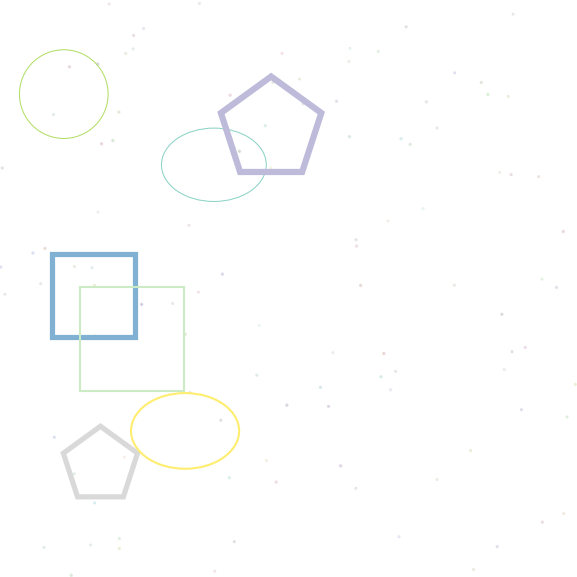[{"shape": "oval", "thickness": 0.5, "radius": 0.45, "center": [0.37, 0.714]}, {"shape": "pentagon", "thickness": 3, "radius": 0.46, "center": [0.469, 0.775]}, {"shape": "square", "thickness": 2.5, "radius": 0.36, "center": [0.162, 0.488]}, {"shape": "circle", "thickness": 0.5, "radius": 0.38, "center": [0.11, 0.836]}, {"shape": "pentagon", "thickness": 2.5, "radius": 0.34, "center": [0.174, 0.193]}, {"shape": "square", "thickness": 1, "radius": 0.45, "center": [0.229, 0.413]}, {"shape": "oval", "thickness": 1, "radius": 0.47, "center": [0.32, 0.253]}]